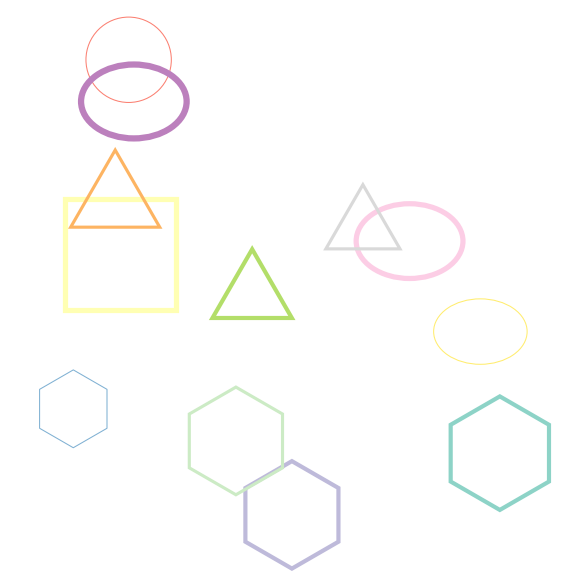[{"shape": "hexagon", "thickness": 2, "radius": 0.49, "center": [0.866, 0.214]}, {"shape": "square", "thickness": 2.5, "radius": 0.48, "center": [0.209, 0.559]}, {"shape": "hexagon", "thickness": 2, "radius": 0.47, "center": [0.505, 0.108]}, {"shape": "circle", "thickness": 0.5, "radius": 0.37, "center": [0.223, 0.896]}, {"shape": "hexagon", "thickness": 0.5, "radius": 0.34, "center": [0.127, 0.291]}, {"shape": "triangle", "thickness": 1.5, "radius": 0.45, "center": [0.199, 0.65]}, {"shape": "triangle", "thickness": 2, "radius": 0.4, "center": [0.437, 0.488]}, {"shape": "oval", "thickness": 2.5, "radius": 0.46, "center": [0.709, 0.582]}, {"shape": "triangle", "thickness": 1.5, "radius": 0.37, "center": [0.628, 0.605]}, {"shape": "oval", "thickness": 3, "radius": 0.46, "center": [0.232, 0.823]}, {"shape": "hexagon", "thickness": 1.5, "radius": 0.47, "center": [0.409, 0.236]}, {"shape": "oval", "thickness": 0.5, "radius": 0.4, "center": [0.832, 0.425]}]